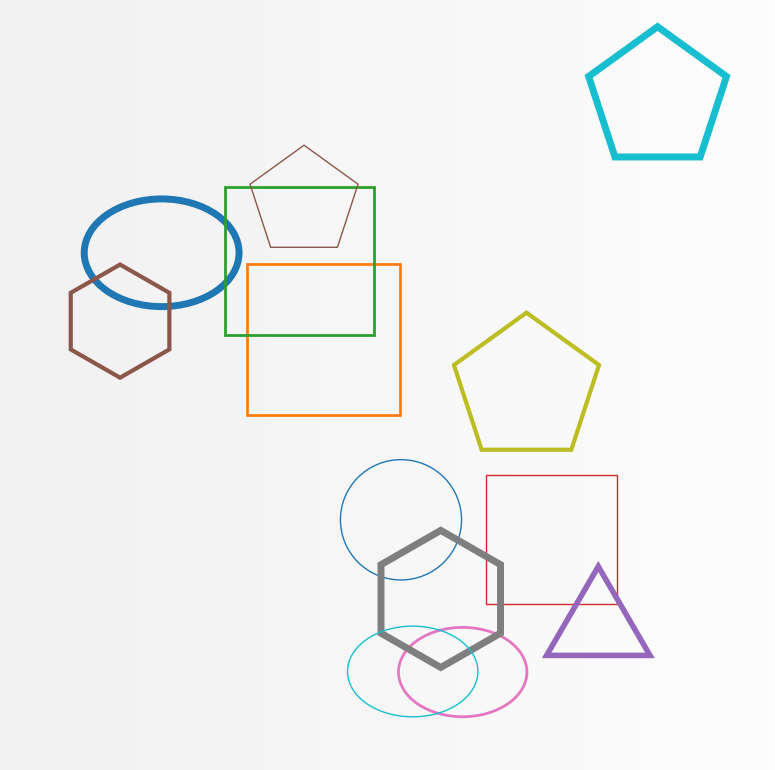[{"shape": "oval", "thickness": 2.5, "radius": 0.5, "center": [0.209, 0.672]}, {"shape": "circle", "thickness": 0.5, "radius": 0.39, "center": [0.517, 0.325]}, {"shape": "square", "thickness": 1, "radius": 0.49, "center": [0.417, 0.559]}, {"shape": "square", "thickness": 1, "radius": 0.48, "center": [0.386, 0.66]}, {"shape": "square", "thickness": 0.5, "radius": 0.42, "center": [0.712, 0.299]}, {"shape": "triangle", "thickness": 2, "radius": 0.38, "center": [0.772, 0.187]}, {"shape": "hexagon", "thickness": 1.5, "radius": 0.37, "center": [0.155, 0.583]}, {"shape": "pentagon", "thickness": 0.5, "radius": 0.37, "center": [0.392, 0.738]}, {"shape": "oval", "thickness": 1, "radius": 0.41, "center": [0.597, 0.127]}, {"shape": "hexagon", "thickness": 2.5, "radius": 0.45, "center": [0.569, 0.222]}, {"shape": "pentagon", "thickness": 1.5, "radius": 0.49, "center": [0.679, 0.496]}, {"shape": "oval", "thickness": 0.5, "radius": 0.42, "center": [0.533, 0.128]}, {"shape": "pentagon", "thickness": 2.5, "radius": 0.47, "center": [0.848, 0.872]}]